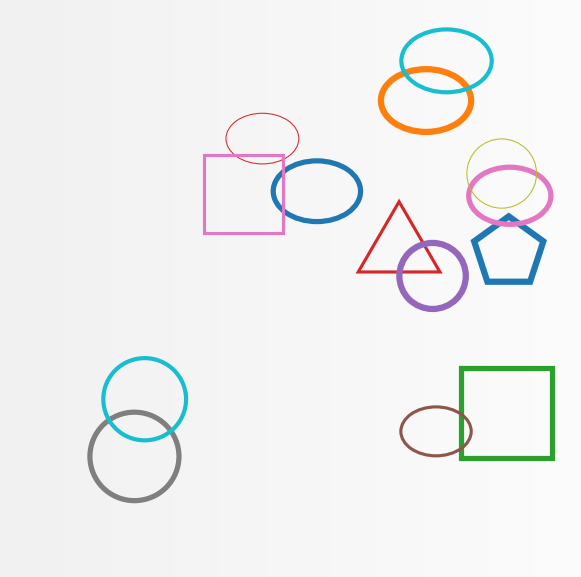[{"shape": "oval", "thickness": 2.5, "radius": 0.38, "center": [0.545, 0.668]}, {"shape": "pentagon", "thickness": 3, "radius": 0.31, "center": [0.875, 0.562]}, {"shape": "oval", "thickness": 3, "radius": 0.39, "center": [0.733, 0.825]}, {"shape": "square", "thickness": 2.5, "radius": 0.39, "center": [0.872, 0.283]}, {"shape": "triangle", "thickness": 1.5, "radius": 0.41, "center": [0.687, 0.569]}, {"shape": "oval", "thickness": 0.5, "radius": 0.31, "center": [0.451, 0.759]}, {"shape": "circle", "thickness": 3, "radius": 0.29, "center": [0.744, 0.521]}, {"shape": "oval", "thickness": 1.5, "radius": 0.3, "center": [0.75, 0.252]}, {"shape": "square", "thickness": 1.5, "radius": 0.34, "center": [0.419, 0.663]}, {"shape": "oval", "thickness": 2.5, "radius": 0.35, "center": [0.877, 0.66]}, {"shape": "circle", "thickness": 2.5, "radius": 0.38, "center": [0.231, 0.209]}, {"shape": "circle", "thickness": 0.5, "radius": 0.3, "center": [0.863, 0.699]}, {"shape": "circle", "thickness": 2, "radius": 0.36, "center": [0.249, 0.308]}, {"shape": "oval", "thickness": 2, "radius": 0.39, "center": [0.768, 0.894]}]